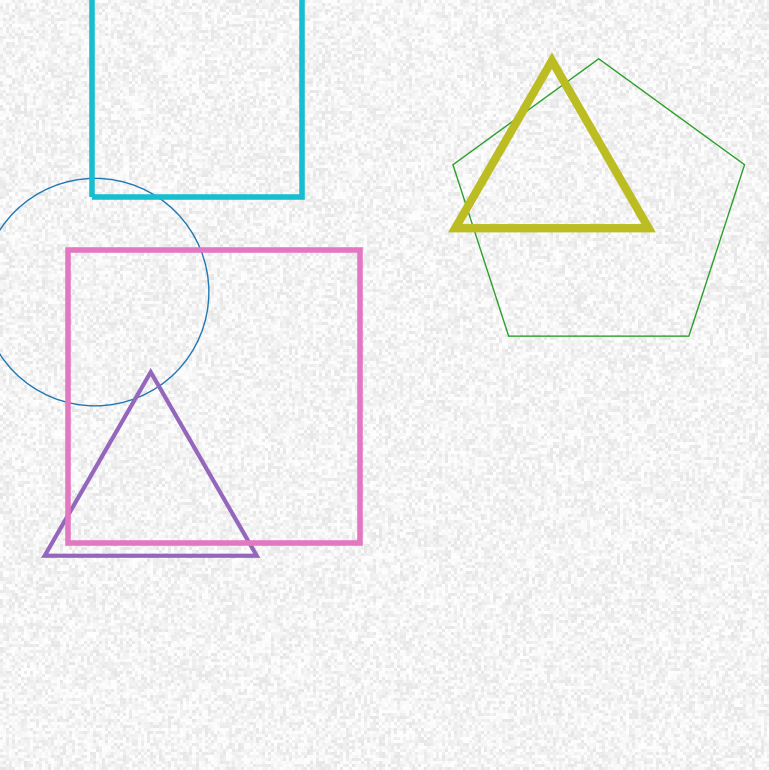[{"shape": "circle", "thickness": 0.5, "radius": 0.74, "center": [0.124, 0.621]}, {"shape": "pentagon", "thickness": 0.5, "radius": 1.0, "center": [0.778, 0.725]}, {"shape": "triangle", "thickness": 1.5, "radius": 0.8, "center": [0.196, 0.358]}, {"shape": "square", "thickness": 2, "radius": 0.95, "center": [0.278, 0.485]}, {"shape": "triangle", "thickness": 3, "radius": 0.73, "center": [0.717, 0.776]}, {"shape": "square", "thickness": 2, "radius": 0.68, "center": [0.256, 0.88]}]